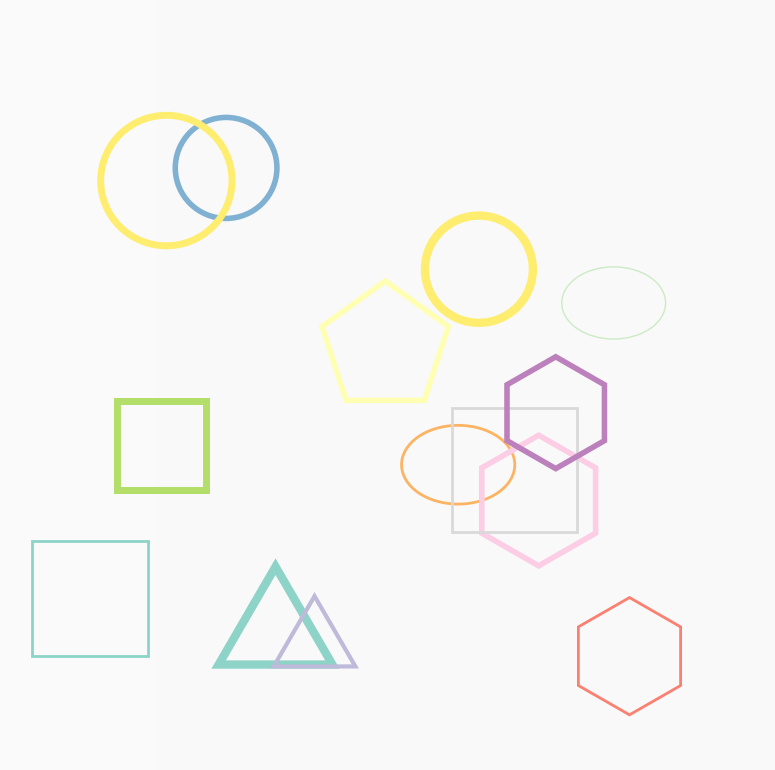[{"shape": "square", "thickness": 1, "radius": 0.37, "center": [0.116, 0.222]}, {"shape": "triangle", "thickness": 3, "radius": 0.42, "center": [0.356, 0.179]}, {"shape": "pentagon", "thickness": 2, "radius": 0.43, "center": [0.497, 0.549]}, {"shape": "triangle", "thickness": 1.5, "radius": 0.3, "center": [0.406, 0.165]}, {"shape": "hexagon", "thickness": 1, "radius": 0.38, "center": [0.812, 0.148]}, {"shape": "circle", "thickness": 2, "radius": 0.33, "center": [0.292, 0.782]}, {"shape": "oval", "thickness": 1, "radius": 0.37, "center": [0.591, 0.396]}, {"shape": "square", "thickness": 2.5, "radius": 0.29, "center": [0.208, 0.422]}, {"shape": "hexagon", "thickness": 2, "radius": 0.42, "center": [0.695, 0.35]}, {"shape": "square", "thickness": 1, "radius": 0.4, "center": [0.664, 0.39]}, {"shape": "hexagon", "thickness": 2, "radius": 0.36, "center": [0.717, 0.464]}, {"shape": "oval", "thickness": 0.5, "radius": 0.33, "center": [0.792, 0.607]}, {"shape": "circle", "thickness": 2.5, "radius": 0.42, "center": [0.215, 0.766]}, {"shape": "circle", "thickness": 3, "radius": 0.35, "center": [0.618, 0.65]}]